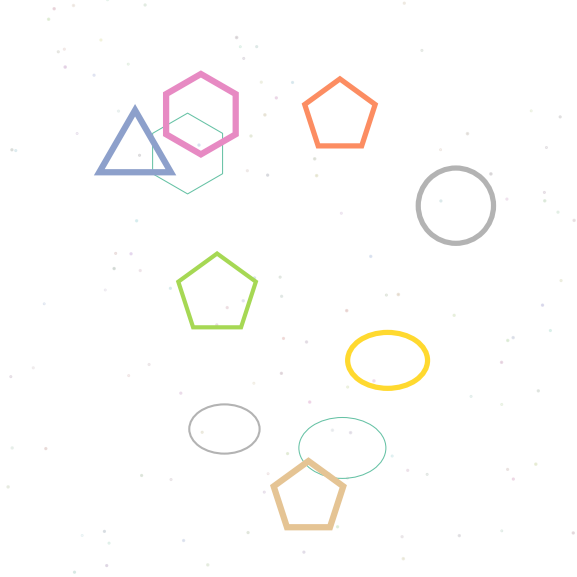[{"shape": "hexagon", "thickness": 0.5, "radius": 0.35, "center": [0.325, 0.733]}, {"shape": "oval", "thickness": 0.5, "radius": 0.38, "center": [0.593, 0.223]}, {"shape": "pentagon", "thickness": 2.5, "radius": 0.32, "center": [0.589, 0.798]}, {"shape": "triangle", "thickness": 3, "radius": 0.36, "center": [0.234, 0.737]}, {"shape": "hexagon", "thickness": 3, "radius": 0.35, "center": [0.348, 0.801]}, {"shape": "pentagon", "thickness": 2, "radius": 0.35, "center": [0.376, 0.489]}, {"shape": "oval", "thickness": 2.5, "radius": 0.35, "center": [0.671, 0.375]}, {"shape": "pentagon", "thickness": 3, "radius": 0.32, "center": [0.534, 0.137]}, {"shape": "oval", "thickness": 1, "radius": 0.3, "center": [0.389, 0.256]}, {"shape": "circle", "thickness": 2.5, "radius": 0.33, "center": [0.789, 0.643]}]